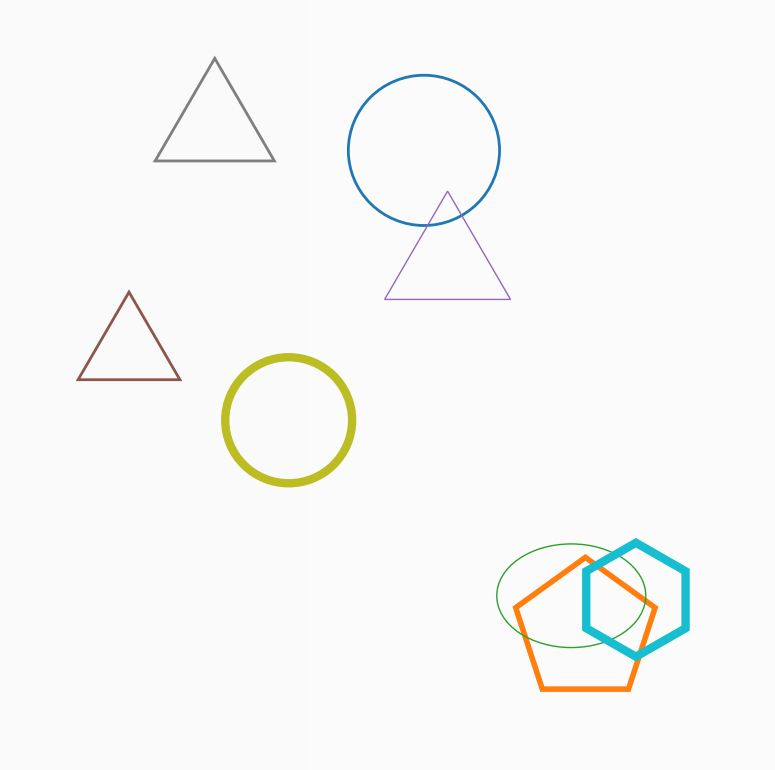[{"shape": "circle", "thickness": 1, "radius": 0.49, "center": [0.547, 0.805]}, {"shape": "pentagon", "thickness": 2, "radius": 0.47, "center": [0.755, 0.182]}, {"shape": "oval", "thickness": 0.5, "radius": 0.48, "center": [0.737, 0.226]}, {"shape": "triangle", "thickness": 0.5, "radius": 0.47, "center": [0.578, 0.658]}, {"shape": "triangle", "thickness": 1, "radius": 0.38, "center": [0.166, 0.545]}, {"shape": "triangle", "thickness": 1, "radius": 0.44, "center": [0.277, 0.835]}, {"shape": "circle", "thickness": 3, "radius": 0.41, "center": [0.372, 0.454]}, {"shape": "hexagon", "thickness": 3, "radius": 0.37, "center": [0.821, 0.221]}]